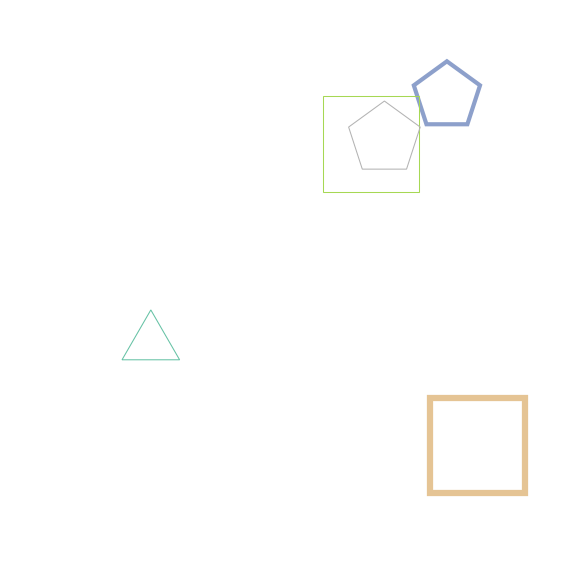[{"shape": "triangle", "thickness": 0.5, "radius": 0.29, "center": [0.261, 0.405]}, {"shape": "pentagon", "thickness": 2, "radius": 0.3, "center": [0.774, 0.833]}, {"shape": "square", "thickness": 0.5, "radius": 0.42, "center": [0.642, 0.75]}, {"shape": "square", "thickness": 3, "radius": 0.41, "center": [0.826, 0.228]}, {"shape": "pentagon", "thickness": 0.5, "radius": 0.33, "center": [0.666, 0.759]}]